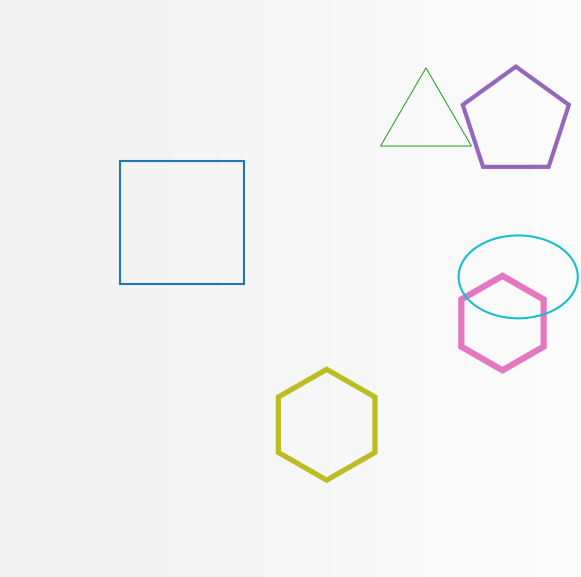[{"shape": "square", "thickness": 1, "radius": 0.53, "center": [0.313, 0.613]}, {"shape": "triangle", "thickness": 0.5, "radius": 0.45, "center": [0.733, 0.791]}, {"shape": "pentagon", "thickness": 2, "radius": 0.48, "center": [0.887, 0.788]}, {"shape": "hexagon", "thickness": 3, "radius": 0.41, "center": [0.864, 0.44]}, {"shape": "hexagon", "thickness": 2.5, "radius": 0.48, "center": [0.562, 0.264]}, {"shape": "oval", "thickness": 1, "radius": 0.51, "center": [0.891, 0.52]}]